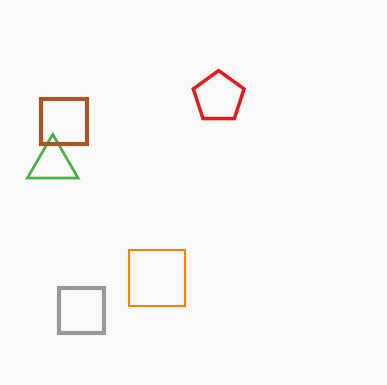[{"shape": "pentagon", "thickness": 2.5, "radius": 0.34, "center": [0.564, 0.748]}, {"shape": "triangle", "thickness": 2, "radius": 0.38, "center": [0.136, 0.575]}, {"shape": "square", "thickness": 1.5, "radius": 0.36, "center": [0.404, 0.278]}, {"shape": "square", "thickness": 3, "radius": 0.3, "center": [0.165, 0.685]}, {"shape": "square", "thickness": 3, "radius": 0.29, "center": [0.21, 0.194]}]